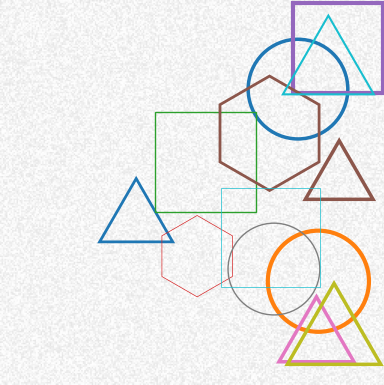[{"shape": "circle", "thickness": 2.5, "radius": 0.65, "center": [0.774, 0.769]}, {"shape": "triangle", "thickness": 2, "radius": 0.55, "center": [0.354, 0.427]}, {"shape": "circle", "thickness": 3, "radius": 0.66, "center": [0.827, 0.27]}, {"shape": "square", "thickness": 1, "radius": 0.65, "center": [0.535, 0.579]}, {"shape": "hexagon", "thickness": 0.5, "radius": 0.53, "center": [0.512, 0.335]}, {"shape": "square", "thickness": 3, "radius": 0.58, "center": [0.877, 0.876]}, {"shape": "triangle", "thickness": 2.5, "radius": 0.51, "center": [0.881, 0.533]}, {"shape": "hexagon", "thickness": 2, "radius": 0.74, "center": [0.7, 0.654]}, {"shape": "triangle", "thickness": 2.5, "radius": 0.56, "center": [0.822, 0.117]}, {"shape": "circle", "thickness": 1, "radius": 0.6, "center": [0.711, 0.301]}, {"shape": "triangle", "thickness": 2.5, "radius": 0.7, "center": [0.868, 0.124]}, {"shape": "triangle", "thickness": 1.5, "radius": 0.68, "center": [0.853, 0.823]}, {"shape": "square", "thickness": 0.5, "radius": 0.64, "center": [0.702, 0.384]}]